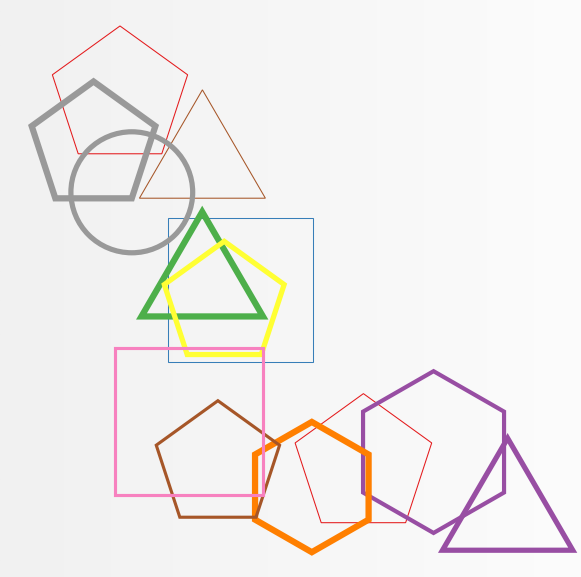[{"shape": "pentagon", "thickness": 0.5, "radius": 0.61, "center": [0.206, 0.832]}, {"shape": "pentagon", "thickness": 0.5, "radius": 0.62, "center": [0.625, 0.194]}, {"shape": "square", "thickness": 0.5, "radius": 0.63, "center": [0.414, 0.497]}, {"shape": "triangle", "thickness": 3, "radius": 0.6, "center": [0.348, 0.512]}, {"shape": "hexagon", "thickness": 2, "radius": 0.7, "center": [0.746, 0.216]}, {"shape": "triangle", "thickness": 2.5, "radius": 0.65, "center": [0.873, 0.111]}, {"shape": "hexagon", "thickness": 3, "radius": 0.56, "center": [0.536, 0.156]}, {"shape": "pentagon", "thickness": 2.5, "radius": 0.54, "center": [0.386, 0.473]}, {"shape": "pentagon", "thickness": 1.5, "radius": 0.56, "center": [0.375, 0.194]}, {"shape": "triangle", "thickness": 0.5, "radius": 0.63, "center": [0.348, 0.718]}, {"shape": "square", "thickness": 1.5, "radius": 0.64, "center": [0.326, 0.27]}, {"shape": "circle", "thickness": 2.5, "radius": 0.52, "center": [0.227, 0.666]}, {"shape": "pentagon", "thickness": 3, "radius": 0.56, "center": [0.161, 0.746]}]